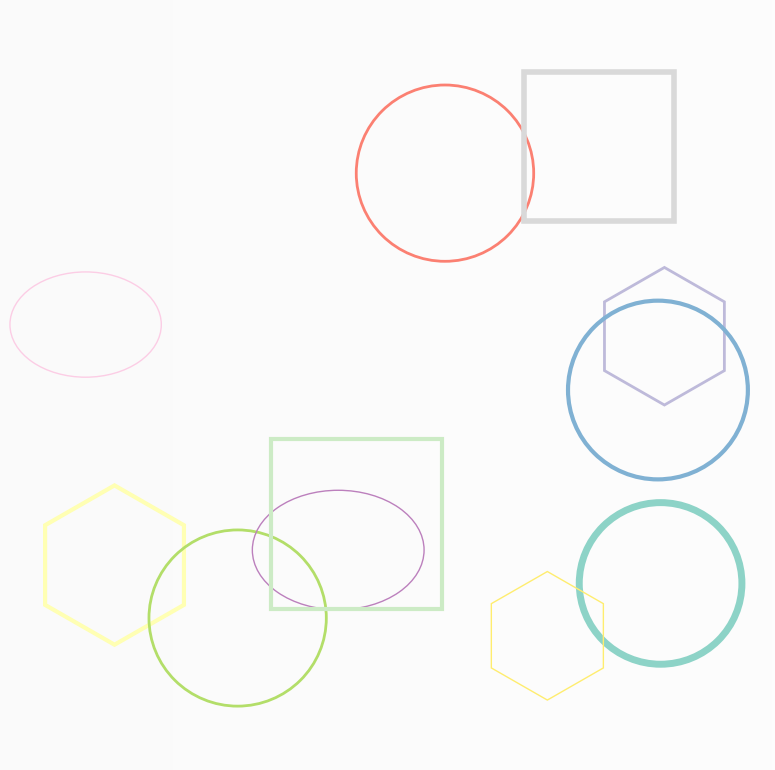[{"shape": "circle", "thickness": 2.5, "radius": 0.52, "center": [0.852, 0.242]}, {"shape": "hexagon", "thickness": 1.5, "radius": 0.52, "center": [0.148, 0.266]}, {"shape": "hexagon", "thickness": 1, "radius": 0.45, "center": [0.857, 0.563]}, {"shape": "circle", "thickness": 1, "radius": 0.57, "center": [0.574, 0.775]}, {"shape": "circle", "thickness": 1.5, "radius": 0.58, "center": [0.849, 0.493]}, {"shape": "circle", "thickness": 1, "radius": 0.57, "center": [0.307, 0.197]}, {"shape": "oval", "thickness": 0.5, "radius": 0.49, "center": [0.11, 0.578]}, {"shape": "square", "thickness": 2, "radius": 0.48, "center": [0.773, 0.81]}, {"shape": "oval", "thickness": 0.5, "radius": 0.55, "center": [0.436, 0.286]}, {"shape": "square", "thickness": 1.5, "radius": 0.55, "center": [0.46, 0.319]}, {"shape": "hexagon", "thickness": 0.5, "radius": 0.42, "center": [0.706, 0.174]}]